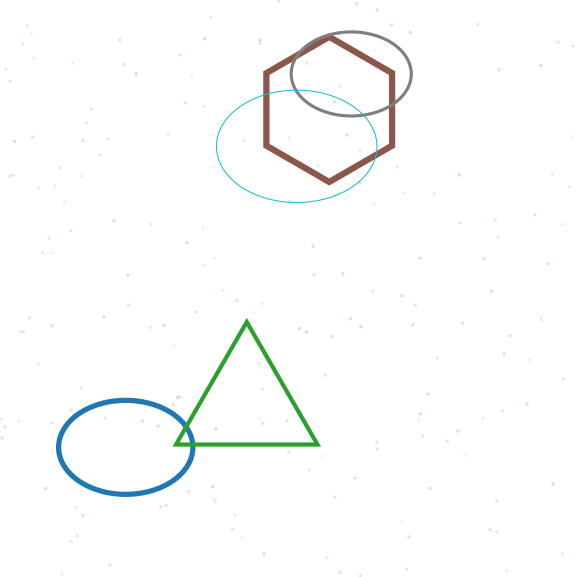[{"shape": "oval", "thickness": 2.5, "radius": 0.58, "center": [0.218, 0.224]}, {"shape": "triangle", "thickness": 2, "radius": 0.71, "center": [0.427, 0.3]}, {"shape": "hexagon", "thickness": 3, "radius": 0.63, "center": [0.57, 0.81]}, {"shape": "oval", "thickness": 1.5, "radius": 0.52, "center": [0.608, 0.871]}, {"shape": "oval", "thickness": 0.5, "radius": 0.7, "center": [0.514, 0.746]}]